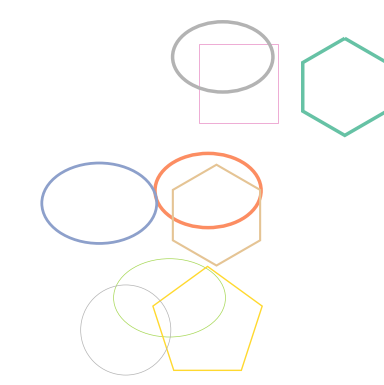[{"shape": "hexagon", "thickness": 2.5, "radius": 0.63, "center": [0.896, 0.774]}, {"shape": "oval", "thickness": 2.5, "radius": 0.69, "center": [0.54, 0.505]}, {"shape": "oval", "thickness": 2, "radius": 0.75, "center": [0.258, 0.472]}, {"shape": "square", "thickness": 0.5, "radius": 0.52, "center": [0.62, 0.784]}, {"shape": "oval", "thickness": 0.5, "radius": 0.73, "center": [0.44, 0.226]}, {"shape": "pentagon", "thickness": 1, "radius": 0.75, "center": [0.539, 0.159]}, {"shape": "hexagon", "thickness": 1.5, "radius": 0.65, "center": [0.562, 0.441]}, {"shape": "oval", "thickness": 2.5, "radius": 0.65, "center": [0.579, 0.852]}, {"shape": "circle", "thickness": 0.5, "radius": 0.59, "center": [0.327, 0.143]}]